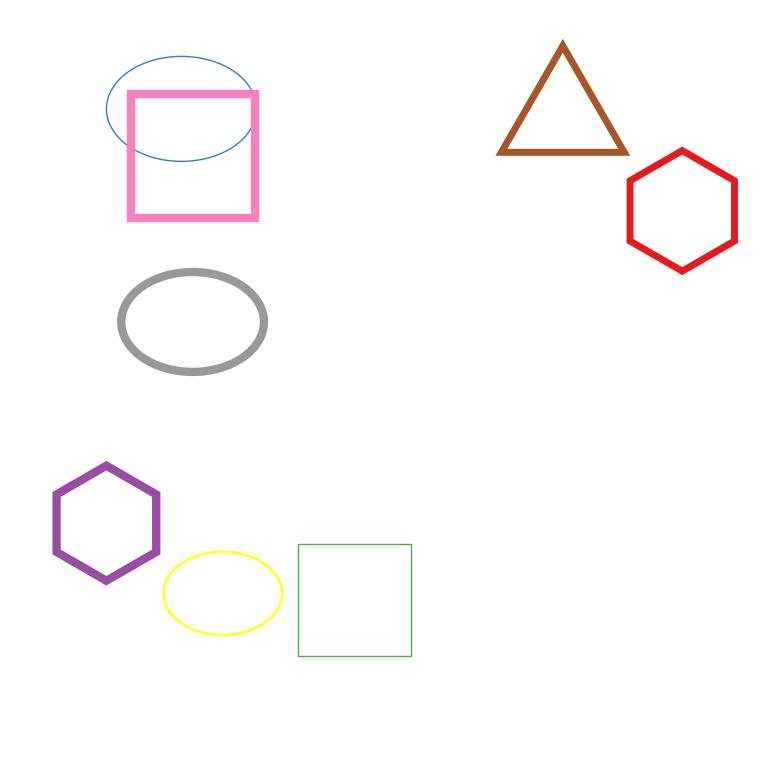[{"shape": "hexagon", "thickness": 2.5, "radius": 0.39, "center": [0.886, 0.726]}, {"shape": "oval", "thickness": 0.5, "radius": 0.49, "center": [0.236, 0.859]}, {"shape": "square", "thickness": 0.5, "radius": 0.37, "center": [0.461, 0.221]}, {"shape": "hexagon", "thickness": 3, "radius": 0.37, "center": [0.138, 0.321]}, {"shape": "oval", "thickness": 1, "radius": 0.39, "center": [0.289, 0.229]}, {"shape": "triangle", "thickness": 2.5, "radius": 0.46, "center": [0.731, 0.848]}, {"shape": "square", "thickness": 3, "radius": 0.4, "center": [0.25, 0.798]}, {"shape": "oval", "thickness": 3, "radius": 0.46, "center": [0.25, 0.582]}]